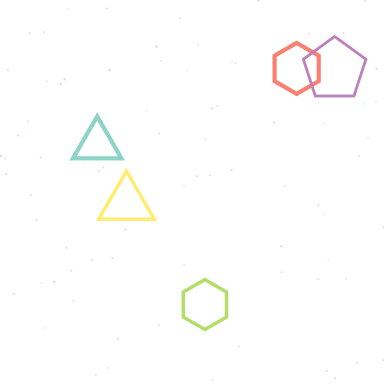[{"shape": "triangle", "thickness": 3, "radius": 0.36, "center": [0.253, 0.625]}, {"shape": "hexagon", "thickness": 3, "radius": 0.33, "center": [0.771, 0.822]}, {"shape": "hexagon", "thickness": 2.5, "radius": 0.32, "center": [0.532, 0.209]}, {"shape": "pentagon", "thickness": 2, "radius": 0.43, "center": [0.869, 0.82]}, {"shape": "triangle", "thickness": 2.5, "radius": 0.42, "center": [0.329, 0.472]}]